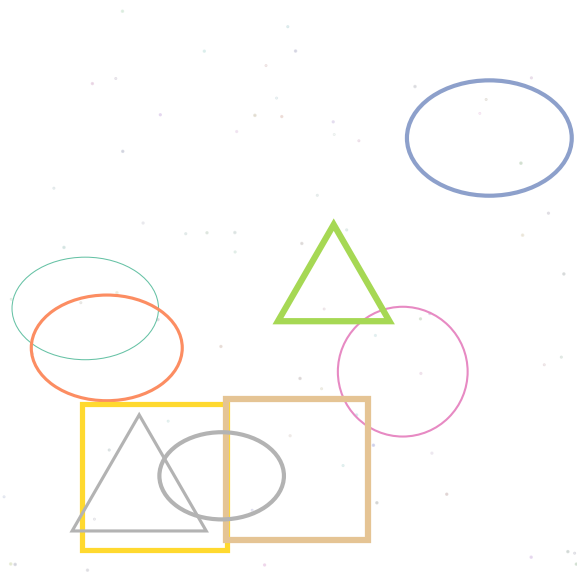[{"shape": "oval", "thickness": 0.5, "radius": 0.63, "center": [0.148, 0.465]}, {"shape": "oval", "thickness": 1.5, "radius": 0.65, "center": [0.185, 0.397]}, {"shape": "oval", "thickness": 2, "radius": 0.71, "center": [0.847, 0.76]}, {"shape": "circle", "thickness": 1, "radius": 0.56, "center": [0.697, 0.356]}, {"shape": "triangle", "thickness": 3, "radius": 0.56, "center": [0.578, 0.499]}, {"shape": "square", "thickness": 2.5, "radius": 0.63, "center": [0.267, 0.173]}, {"shape": "square", "thickness": 3, "radius": 0.61, "center": [0.515, 0.186]}, {"shape": "oval", "thickness": 2, "radius": 0.54, "center": [0.384, 0.175]}, {"shape": "triangle", "thickness": 1.5, "radius": 0.67, "center": [0.241, 0.147]}]